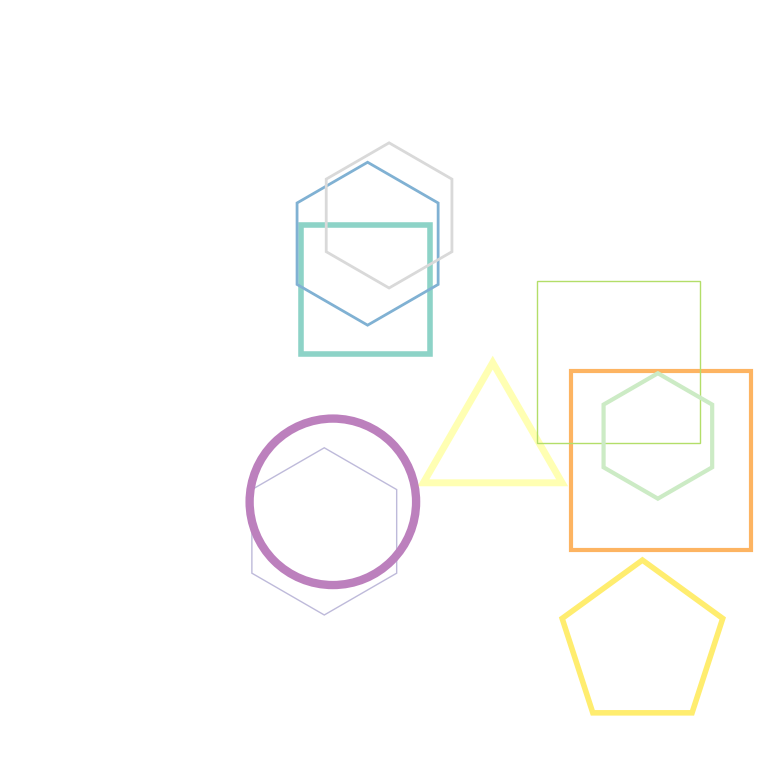[{"shape": "square", "thickness": 2, "radius": 0.42, "center": [0.474, 0.623]}, {"shape": "triangle", "thickness": 2.5, "radius": 0.52, "center": [0.64, 0.425]}, {"shape": "hexagon", "thickness": 0.5, "radius": 0.54, "center": [0.421, 0.31]}, {"shape": "hexagon", "thickness": 1, "radius": 0.53, "center": [0.477, 0.683]}, {"shape": "square", "thickness": 1.5, "radius": 0.58, "center": [0.859, 0.402]}, {"shape": "square", "thickness": 0.5, "radius": 0.53, "center": [0.803, 0.53]}, {"shape": "hexagon", "thickness": 1, "radius": 0.47, "center": [0.505, 0.72]}, {"shape": "circle", "thickness": 3, "radius": 0.54, "center": [0.432, 0.348]}, {"shape": "hexagon", "thickness": 1.5, "radius": 0.41, "center": [0.854, 0.434]}, {"shape": "pentagon", "thickness": 2, "radius": 0.55, "center": [0.834, 0.163]}]